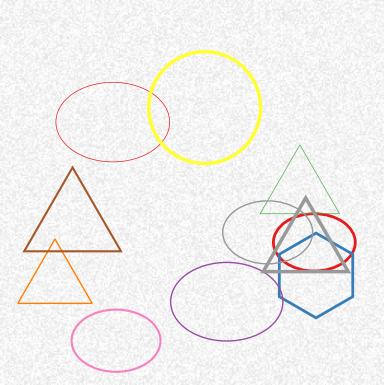[{"shape": "oval", "thickness": 0.5, "radius": 0.74, "center": [0.293, 0.683]}, {"shape": "oval", "thickness": 2, "radius": 0.53, "center": [0.816, 0.37]}, {"shape": "hexagon", "thickness": 2, "radius": 0.55, "center": [0.821, 0.285]}, {"shape": "triangle", "thickness": 0.5, "radius": 0.6, "center": [0.779, 0.504]}, {"shape": "oval", "thickness": 1, "radius": 0.73, "center": [0.589, 0.216]}, {"shape": "triangle", "thickness": 1, "radius": 0.56, "center": [0.143, 0.268]}, {"shape": "circle", "thickness": 2.5, "radius": 0.73, "center": [0.532, 0.721]}, {"shape": "triangle", "thickness": 1.5, "radius": 0.73, "center": [0.189, 0.42]}, {"shape": "oval", "thickness": 1.5, "radius": 0.58, "center": [0.301, 0.115]}, {"shape": "triangle", "thickness": 2.5, "radius": 0.64, "center": [0.794, 0.358]}, {"shape": "oval", "thickness": 1, "radius": 0.58, "center": [0.695, 0.396]}]